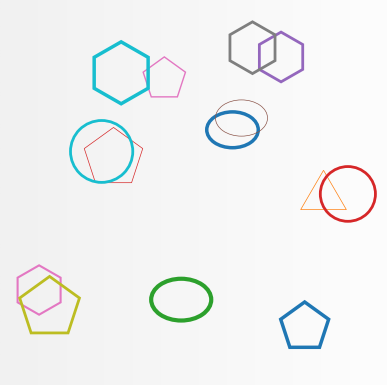[{"shape": "pentagon", "thickness": 2.5, "radius": 0.33, "center": [0.786, 0.151]}, {"shape": "oval", "thickness": 2.5, "radius": 0.33, "center": [0.6, 0.663]}, {"shape": "triangle", "thickness": 0.5, "radius": 0.34, "center": [0.835, 0.49]}, {"shape": "oval", "thickness": 3, "radius": 0.39, "center": [0.468, 0.222]}, {"shape": "circle", "thickness": 2, "radius": 0.36, "center": [0.898, 0.496]}, {"shape": "pentagon", "thickness": 0.5, "radius": 0.4, "center": [0.293, 0.59]}, {"shape": "hexagon", "thickness": 2, "radius": 0.32, "center": [0.725, 0.852]}, {"shape": "oval", "thickness": 0.5, "radius": 0.34, "center": [0.623, 0.693]}, {"shape": "hexagon", "thickness": 1.5, "radius": 0.32, "center": [0.101, 0.247]}, {"shape": "pentagon", "thickness": 1, "radius": 0.29, "center": [0.424, 0.795]}, {"shape": "hexagon", "thickness": 2, "radius": 0.34, "center": [0.652, 0.876]}, {"shape": "pentagon", "thickness": 2, "radius": 0.41, "center": [0.128, 0.201]}, {"shape": "hexagon", "thickness": 2.5, "radius": 0.4, "center": [0.313, 0.811]}, {"shape": "circle", "thickness": 2, "radius": 0.4, "center": [0.262, 0.607]}]